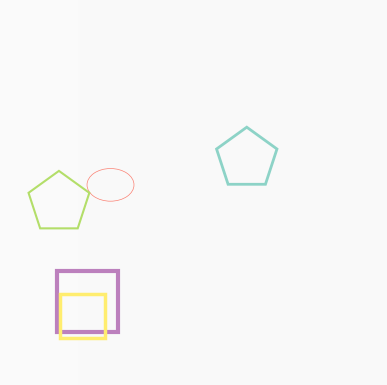[{"shape": "pentagon", "thickness": 2, "radius": 0.41, "center": [0.637, 0.588]}, {"shape": "oval", "thickness": 0.5, "radius": 0.3, "center": [0.285, 0.52]}, {"shape": "pentagon", "thickness": 1.5, "radius": 0.41, "center": [0.152, 0.474]}, {"shape": "square", "thickness": 3, "radius": 0.39, "center": [0.226, 0.216]}, {"shape": "square", "thickness": 2.5, "radius": 0.29, "center": [0.213, 0.179]}]